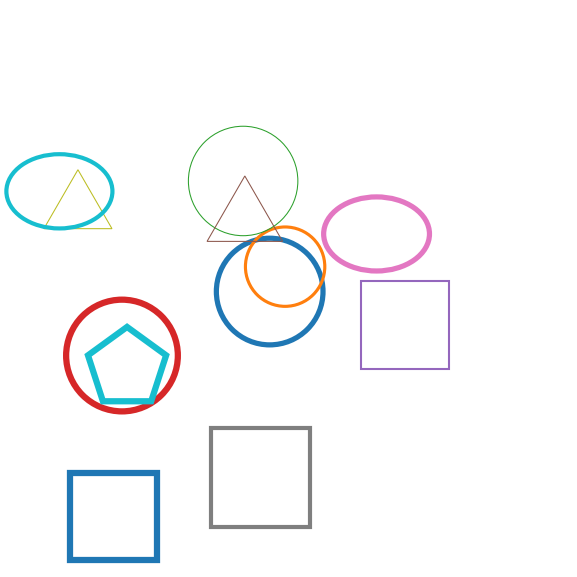[{"shape": "circle", "thickness": 2.5, "radius": 0.46, "center": [0.467, 0.494]}, {"shape": "square", "thickness": 3, "radius": 0.38, "center": [0.196, 0.105]}, {"shape": "circle", "thickness": 1.5, "radius": 0.34, "center": [0.494, 0.537]}, {"shape": "circle", "thickness": 0.5, "radius": 0.47, "center": [0.421, 0.686]}, {"shape": "circle", "thickness": 3, "radius": 0.48, "center": [0.211, 0.384]}, {"shape": "square", "thickness": 1, "radius": 0.38, "center": [0.702, 0.437]}, {"shape": "triangle", "thickness": 0.5, "radius": 0.38, "center": [0.424, 0.619]}, {"shape": "oval", "thickness": 2.5, "radius": 0.46, "center": [0.652, 0.594]}, {"shape": "square", "thickness": 2, "radius": 0.43, "center": [0.451, 0.172]}, {"shape": "triangle", "thickness": 0.5, "radius": 0.34, "center": [0.135, 0.637]}, {"shape": "oval", "thickness": 2, "radius": 0.46, "center": [0.103, 0.668]}, {"shape": "pentagon", "thickness": 3, "radius": 0.36, "center": [0.22, 0.362]}]